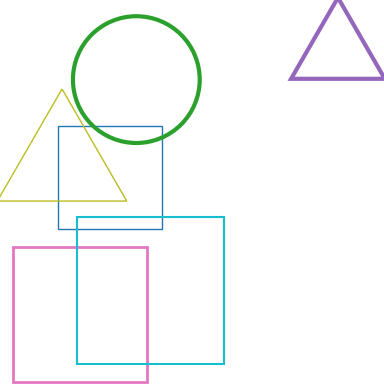[{"shape": "square", "thickness": 1, "radius": 0.67, "center": [0.285, 0.539]}, {"shape": "circle", "thickness": 3, "radius": 0.82, "center": [0.354, 0.793]}, {"shape": "triangle", "thickness": 3, "radius": 0.7, "center": [0.878, 0.866]}, {"shape": "square", "thickness": 2, "radius": 0.87, "center": [0.208, 0.183]}, {"shape": "triangle", "thickness": 1, "radius": 0.97, "center": [0.161, 0.575]}, {"shape": "square", "thickness": 1.5, "radius": 0.96, "center": [0.392, 0.245]}]